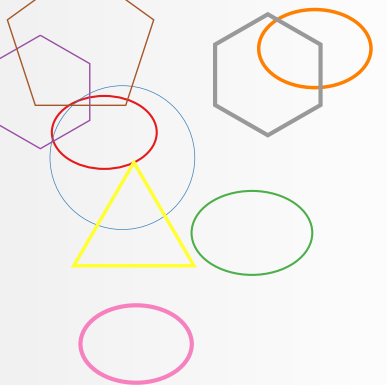[{"shape": "oval", "thickness": 1.5, "radius": 0.68, "center": [0.269, 0.656]}, {"shape": "circle", "thickness": 0.5, "radius": 0.93, "center": [0.316, 0.591]}, {"shape": "oval", "thickness": 1.5, "radius": 0.78, "center": [0.65, 0.395]}, {"shape": "hexagon", "thickness": 1, "radius": 0.74, "center": [0.104, 0.761]}, {"shape": "oval", "thickness": 2.5, "radius": 0.72, "center": [0.813, 0.874]}, {"shape": "triangle", "thickness": 2.5, "radius": 0.89, "center": [0.345, 0.399]}, {"shape": "pentagon", "thickness": 1, "radius": 0.99, "center": [0.208, 0.887]}, {"shape": "oval", "thickness": 3, "radius": 0.72, "center": [0.351, 0.106]}, {"shape": "hexagon", "thickness": 3, "radius": 0.79, "center": [0.691, 0.806]}]